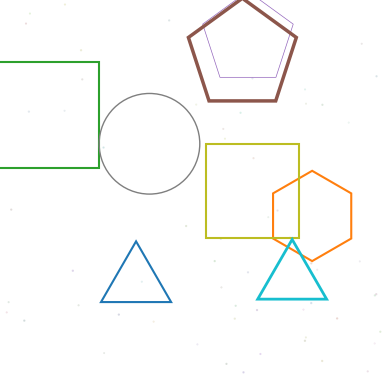[{"shape": "triangle", "thickness": 1.5, "radius": 0.53, "center": [0.353, 0.268]}, {"shape": "hexagon", "thickness": 1.5, "radius": 0.59, "center": [0.811, 0.439]}, {"shape": "square", "thickness": 1.5, "radius": 0.69, "center": [0.118, 0.702]}, {"shape": "pentagon", "thickness": 0.5, "radius": 0.62, "center": [0.644, 0.899]}, {"shape": "pentagon", "thickness": 2.5, "radius": 0.74, "center": [0.63, 0.857]}, {"shape": "circle", "thickness": 1, "radius": 0.65, "center": [0.388, 0.627]}, {"shape": "square", "thickness": 1.5, "radius": 0.61, "center": [0.655, 0.504]}, {"shape": "triangle", "thickness": 2, "radius": 0.52, "center": [0.759, 0.275]}]